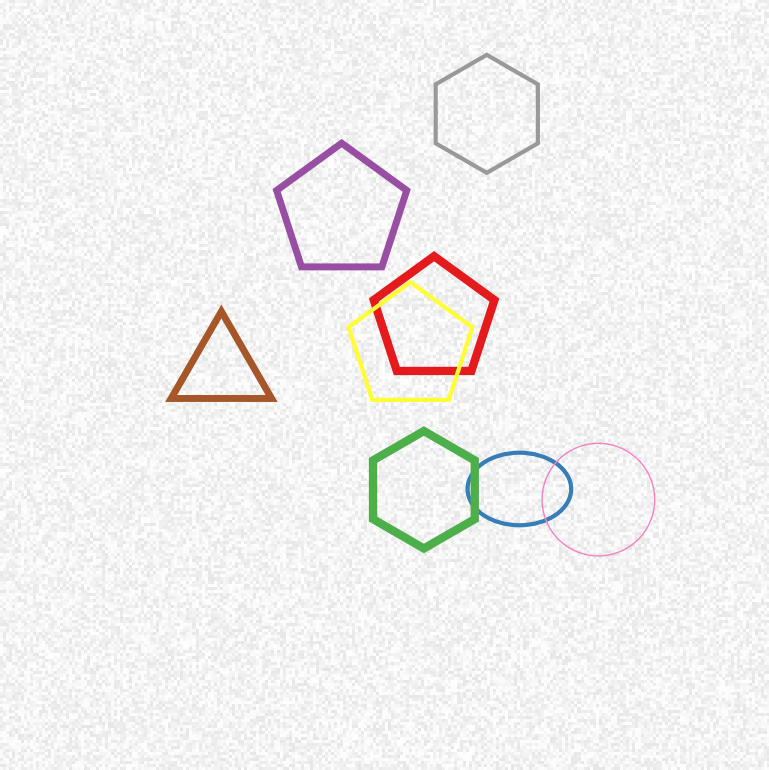[{"shape": "pentagon", "thickness": 3, "radius": 0.41, "center": [0.564, 0.585]}, {"shape": "oval", "thickness": 1.5, "radius": 0.34, "center": [0.675, 0.365]}, {"shape": "hexagon", "thickness": 3, "radius": 0.38, "center": [0.551, 0.364]}, {"shape": "pentagon", "thickness": 2.5, "radius": 0.44, "center": [0.444, 0.725]}, {"shape": "pentagon", "thickness": 1.5, "radius": 0.42, "center": [0.533, 0.549]}, {"shape": "triangle", "thickness": 2.5, "radius": 0.38, "center": [0.288, 0.52]}, {"shape": "circle", "thickness": 0.5, "radius": 0.37, "center": [0.777, 0.351]}, {"shape": "hexagon", "thickness": 1.5, "radius": 0.38, "center": [0.632, 0.852]}]